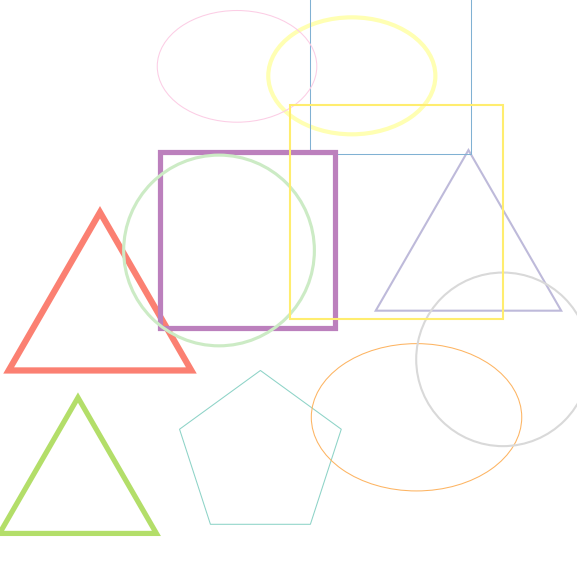[{"shape": "pentagon", "thickness": 0.5, "radius": 0.74, "center": [0.451, 0.21]}, {"shape": "oval", "thickness": 2, "radius": 0.72, "center": [0.609, 0.868]}, {"shape": "triangle", "thickness": 1, "radius": 0.93, "center": [0.811, 0.554]}, {"shape": "triangle", "thickness": 3, "radius": 0.91, "center": [0.173, 0.449]}, {"shape": "square", "thickness": 0.5, "radius": 0.7, "center": [0.676, 0.872]}, {"shape": "oval", "thickness": 0.5, "radius": 0.91, "center": [0.721, 0.277]}, {"shape": "triangle", "thickness": 2.5, "radius": 0.78, "center": [0.135, 0.154]}, {"shape": "oval", "thickness": 0.5, "radius": 0.69, "center": [0.41, 0.884]}, {"shape": "circle", "thickness": 1, "radius": 0.75, "center": [0.871, 0.377]}, {"shape": "square", "thickness": 2.5, "radius": 0.76, "center": [0.429, 0.584]}, {"shape": "circle", "thickness": 1.5, "radius": 0.83, "center": [0.379, 0.565]}, {"shape": "square", "thickness": 1, "radius": 0.92, "center": [0.687, 0.632]}]